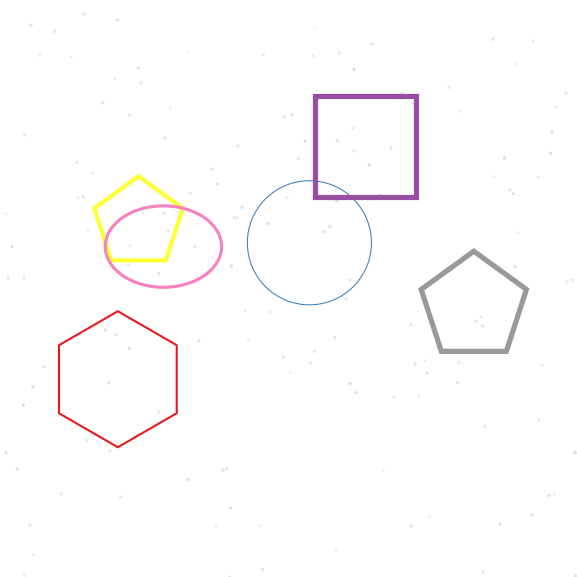[{"shape": "hexagon", "thickness": 1, "radius": 0.59, "center": [0.204, 0.342]}, {"shape": "circle", "thickness": 0.5, "radius": 0.54, "center": [0.536, 0.579]}, {"shape": "square", "thickness": 2.5, "radius": 0.44, "center": [0.633, 0.746]}, {"shape": "pentagon", "thickness": 2, "radius": 0.4, "center": [0.24, 0.613]}, {"shape": "oval", "thickness": 1.5, "radius": 0.5, "center": [0.283, 0.572]}, {"shape": "pentagon", "thickness": 2.5, "radius": 0.48, "center": [0.82, 0.468]}]